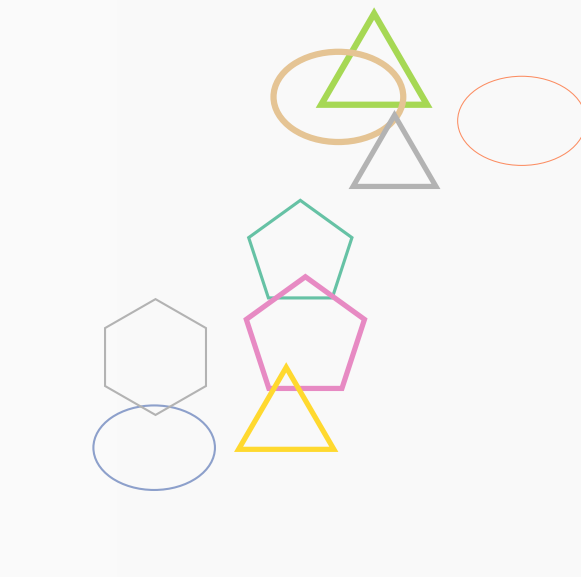[{"shape": "pentagon", "thickness": 1.5, "radius": 0.47, "center": [0.517, 0.559]}, {"shape": "oval", "thickness": 0.5, "radius": 0.55, "center": [0.898, 0.79]}, {"shape": "oval", "thickness": 1, "radius": 0.52, "center": [0.265, 0.224]}, {"shape": "pentagon", "thickness": 2.5, "radius": 0.53, "center": [0.525, 0.413]}, {"shape": "triangle", "thickness": 3, "radius": 0.53, "center": [0.644, 0.87]}, {"shape": "triangle", "thickness": 2.5, "radius": 0.47, "center": [0.492, 0.268]}, {"shape": "oval", "thickness": 3, "radius": 0.56, "center": [0.582, 0.831]}, {"shape": "hexagon", "thickness": 1, "radius": 0.5, "center": [0.268, 0.381]}, {"shape": "triangle", "thickness": 2.5, "radius": 0.41, "center": [0.679, 0.717]}]